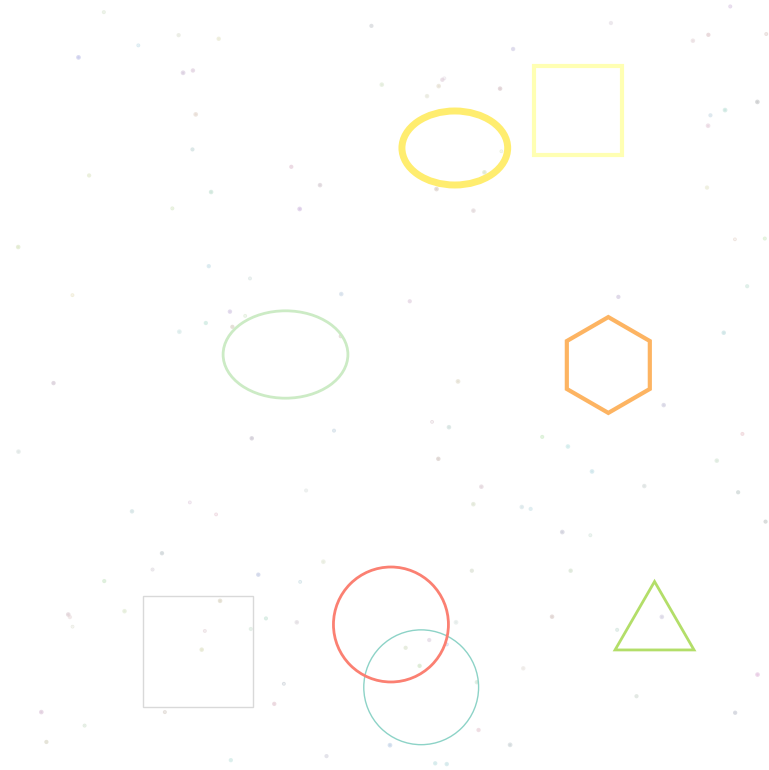[{"shape": "circle", "thickness": 0.5, "radius": 0.37, "center": [0.547, 0.107]}, {"shape": "square", "thickness": 1.5, "radius": 0.29, "center": [0.75, 0.856]}, {"shape": "circle", "thickness": 1, "radius": 0.37, "center": [0.508, 0.189]}, {"shape": "hexagon", "thickness": 1.5, "radius": 0.31, "center": [0.79, 0.526]}, {"shape": "triangle", "thickness": 1, "radius": 0.3, "center": [0.85, 0.186]}, {"shape": "square", "thickness": 0.5, "radius": 0.36, "center": [0.257, 0.154]}, {"shape": "oval", "thickness": 1, "radius": 0.41, "center": [0.371, 0.54]}, {"shape": "oval", "thickness": 2.5, "radius": 0.34, "center": [0.591, 0.808]}]